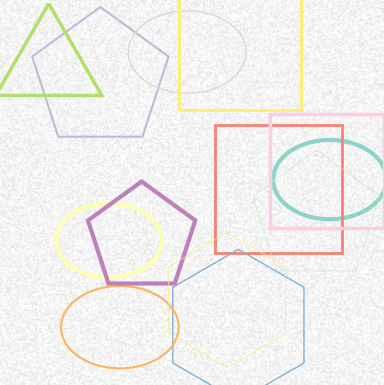[{"shape": "oval", "thickness": 3, "radius": 0.74, "center": [0.857, 0.533]}, {"shape": "oval", "thickness": 3, "radius": 0.69, "center": [0.283, 0.375]}, {"shape": "pentagon", "thickness": 1.5, "radius": 0.93, "center": [0.261, 0.796]}, {"shape": "square", "thickness": 2, "radius": 0.83, "center": [0.723, 0.509]}, {"shape": "hexagon", "thickness": 1, "radius": 0.98, "center": [0.619, 0.156]}, {"shape": "oval", "thickness": 1.5, "radius": 0.76, "center": [0.311, 0.15]}, {"shape": "triangle", "thickness": 2.5, "radius": 0.8, "center": [0.127, 0.832]}, {"shape": "square", "thickness": 2.5, "radius": 0.74, "center": [0.849, 0.556]}, {"shape": "oval", "thickness": 1, "radius": 0.76, "center": [0.486, 0.865]}, {"shape": "pentagon", "thickness": 3, "radius": 0.73, "center": [0.368, 0.382]}, {"shape": "pentagon", "thickness": 0.5, "radius": 0.87, "center": [0.822, 0.437]}, {"shape": "hexagon", "thickness": 0.5, "radius": 0.88, "center": [0.59, 0.22]}, {"shape": "square", "thickness": 2, "radius": 0.79, "center": [0.622, 0.873]}]